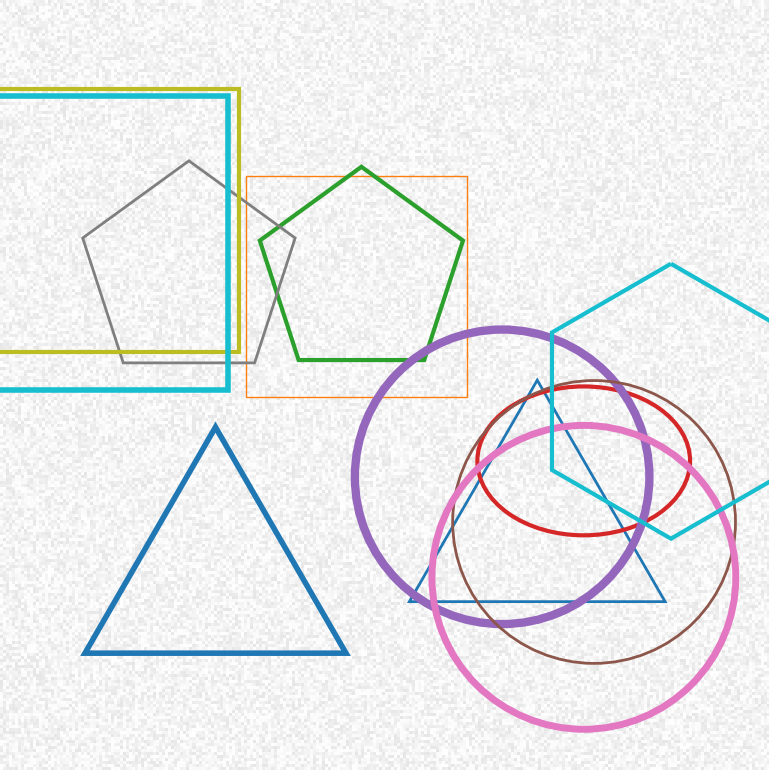[{"shape": "triangle", "thickness": 2, "radius": 0.98, "center": [0.28, 0.25]}, {"shape": "triangle", "thickness": 1, "radius": 0.96, "center": [0.698, 0.315]}, {"shape": "square", "thickness": 0.5, "radius": 0.72, "center": [0.463, 0.628]}, {"shape": "pentagon", "thickness": 1.5, "radius": 0.69, "center": [0.469, 0.645]}, {"shape": "oval", "thickness": 1.5, "radius": 0.69, "center": [0.758, 0.401]}, {"shape": "circle", "thickness": 3, "radius": 0.96, "center": [0.652, 0.381]}, {"shape": "circle", "thickness": 1, "radius": 0.92, "center": [0.772, 0.322]}, {"shape": "circle", "thickness": 2.5, "radius": 0.99, "center": [0.758, 0.25]}, {"shape": "pentagon", "thickness": 1, "radius": 0.73, "center": [0.245, 0.646]}, {"shape": "square", "thickness": 1.5, "radius": 0.85, "center": [0.141, 0.714]}, {"shape": "hexagon", "thickness": 1.5, "radius": 0.89, "center": [0.871, 0.479]}, {"shape": "square", "thickness": 2, "radius": 0.96, "center": [0.105, 0.684]}]